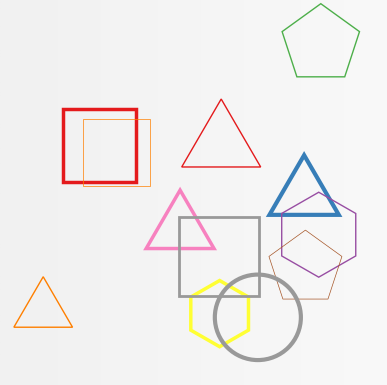[{"shape": "square", "thickness": 2.5, "radius": 0.47, "center": [0.257, 0.622]}, {"shape": "triangle", "thickness": 1, "radius": 0.59, "center": [0.571, 0.625]}, {"shape": "triangle", "thickness": 3, "radius": 0.52, "center": [0.785, 0.494]}, {"shape": "pentagon", "thickness": 1, "radius": 0.52, "center": [0.828, 0.885]}, {"shape": "hexagon", "thickness": 1, "radius": 0.55, "center": [0.823, 0.39]}, {"shape": "square", "thickness": 0.5, "radius": 0.44, "center": [0.301, 0.604]}, {"shape": "triangle", "thickness": 1, "radius": 0.44, "center": [0.111, 0.194]}, {"shape": "hexagon", "thickness": 2.5, "radius": 0.43, "center": [0.567, 0.185]}, {"shape": "pentagon", "thickness": 0.5, "radius": 0.49, "center": [0.788, 0.303]}, {"shape": "triangle", "thickness": 2.5, "radius": 0.51, "center": [0.465, 0.405]}, {"shape": "circle", "thickness": 3, "radius": 0.56, "center": [0.665, 0.176]}, {"shape": "square", "thickness": 2, "radius": 0.51, "center": [0.565, 0.333]}]